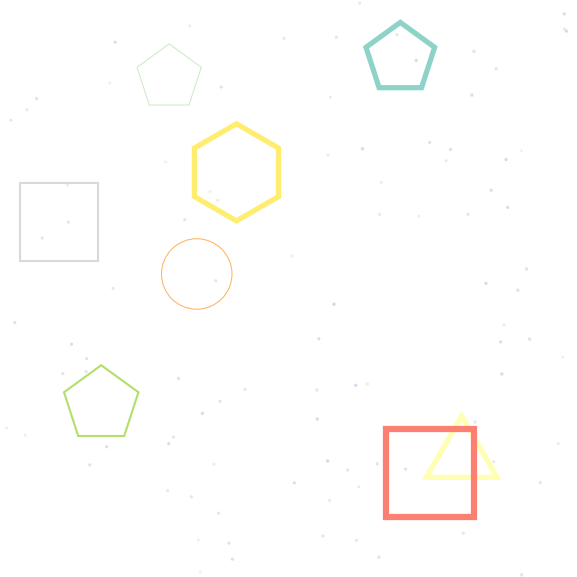[{"shape": "pentagon", "thickness": 2.5, "radius": 0.31, "center": [0.693, 0.898]}, {"shape": "triangle", "thickness": 2.5, "radius": 0.35, "center": [0.799, 0.208]}, {"shape": "square", "thickness": 3, "radius": 0.38, "center": [0.745, 0.181]}, {"shape": "circle", "thickness": 0.5, "radius": 0.31, "center": [0.341, 0.525]}, {"shape": "pentagon", "thickness": 1, "radius": 0.34, "center": [0.175, 0.299]}, {"shape": "square", "thickness": 1, "radius": 0.34, "center": [0.103, 0.615]}, {"shape": "pentagon", "thickness": 0.5, "radius": 0.29, "center": [0.293, 0.865]}, {"shape": "hexagon", "thickness": 2.5, "radius": 0.42, "center": [0.409, 0.701]}]